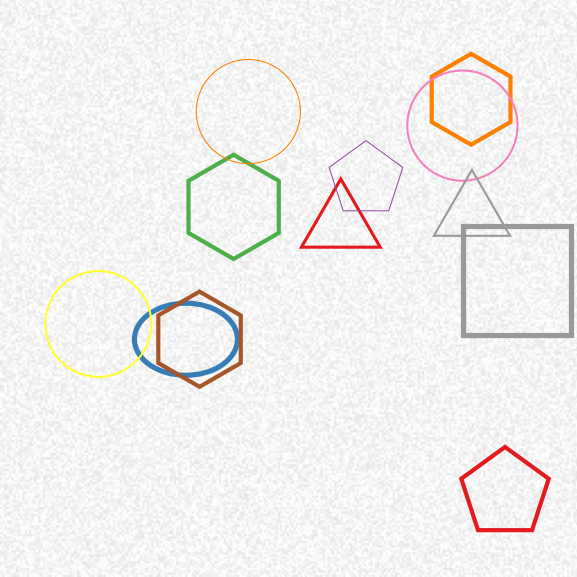[{"shape": "triangle", "thickness": 1.5, "radius": 0.39, "center": [0.59, 0.611]}, {"shape": "pentagon", "thickness": 2, "radius": 0.4, "center": [0.874, 0.146]}, {"shape": "oval", "thickness": 2.5, "radius": 0.45, "center": [0.322, 0.412]}, {"shape": "hexagon", "thickness": 2, "radius": 0.45, "center": [0.405, 0.641]}, {"shape": "pentagon", "thickness": 0.5, "radius": 0.34, "center": [0.634, 0.688]}, {"shape": "circle", "thickness": 0.5, "radius": 0.45, "center": [0.43, 0.806]}, {"shape": "hexagon", "thickness": 2, "radius": 0.39, "center": [0.816, 0.827]}, {"shape": "circle", "thickness": 1, "radius": 0.46, "center": [0.17, 0.438]}, {"shape": "hexagon", "thickness": 2, "radius": 0.41, "center": [0.346, 0.412]}, {"shape": "circle", "thickness": 1, "radius": 0.48, "center": [0.801, 0.782]}, {"shape": "square", "thickness": 2.5, "radius": 0.47, "center": [0.895, 0.513]}, {"shape": "triangle", "thickness": 1, "radius": 0.38, "center": [0.817, 0.629]}]